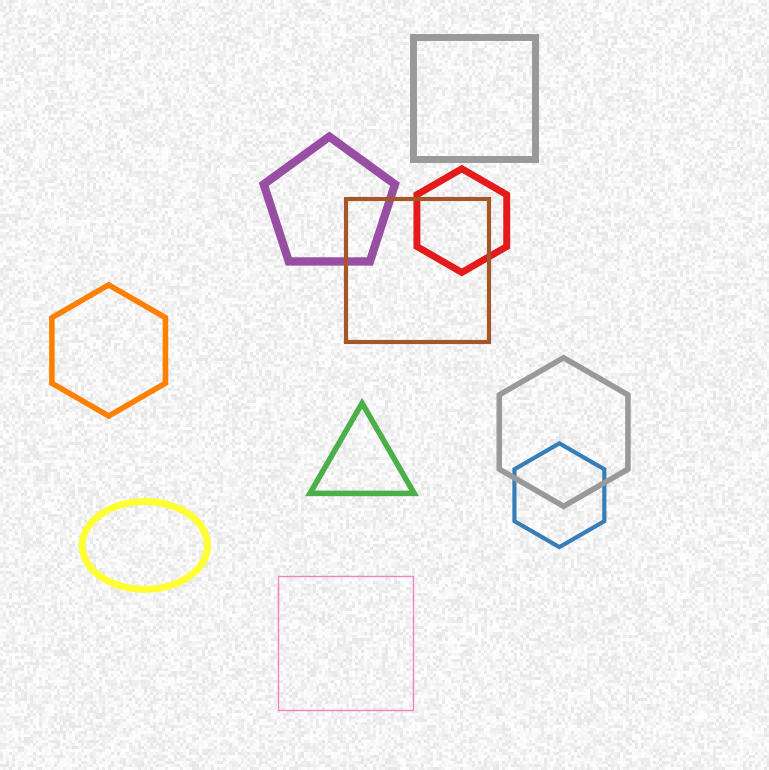[{"shape": "hexagon", "thickness": 2.5, "radius": 0.34, "center": [0.6, 0.713]}, {"shape": "hexagon", "thickness": 1.5, "radius": 0.34, "center": [0.726, 0.357]}, {"shape": "triangle", "thickness": 2, "radius": 0.39, "center": [0.47, 0.398]}, {"shape": "pentagon", "thickness": 3, "radius": 0.45, "center": [0.428, 0.733]}, {"shape": "hexagon", "thickness": 2, "radius": 0.43, "center": [0.141, 0.545]}, {"shape": "oval", "thickness": 2.5, "radius": 0.41, "center": [0.188, 0.292]}, {"shape": "square", "thickness": 1.5, "radius": 0.46, "center": [0.542, 0.648]}, {"shape": "square", "thickness": 0.5, "radius": 0.44, "center": [0.449, 0.165]}, {"shape": "square", "thickness": 2.5, "radius": 0.4, "center": [0.616, 0.873]}, {"shape": "hexagon", "thickness": 2, "radius": 0.48, "center": [0.732, 0.439]}]